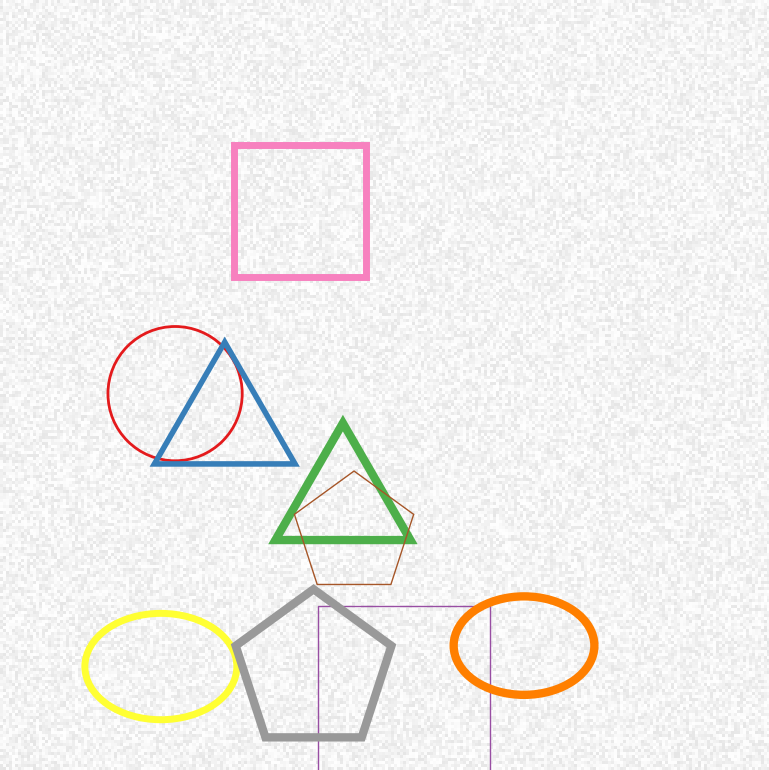[{"shape": "circle", "thickness": 1, "radius": 0.44, "center": [0.227, 0.489]}, {"shape": "triangle", "thickness": 2, "radius": 0.53, "center": [0.292, 0.45]}, {"shape": "triangle", "thickness": 3, "radius": 0.51, "center": [0.445, 0.349]}, {"shape": "square", "thickness": 0.5, "radius": 0.56, "center": [0.524, 0.101]}, {"shape": "oval", "thickness": 3, "radius": 0.46, "center": [0.681, 0.162]}, {"shape": "oval", "thickness": 2.5, "radius": 0.49, "center": [0.209, 0.134]}, {"shape": "pentagon", "thickness": 0.5, "radius": 0.41, "center": [0.46, 0.307]}, {"shape": "square", "thickness": 2.5, "radius": 0.43, "center": [0.39, 0.726]}, {"shape": "pentagon", "thickness": 3, "radius": 0.53, "center": [0.407, 0.128]}]